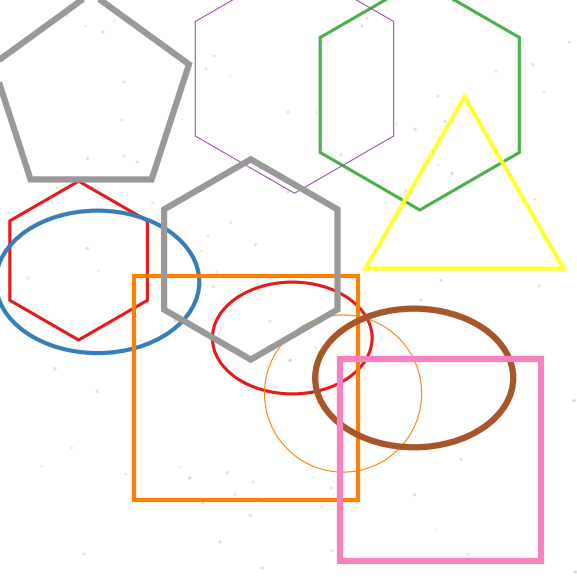[{"shape": "oval", "thickness": 1.5, "radius": 0.69, "center": [0.506, 0.414]}, {"shape": "hexagon", "thickness": 1.5, "radius": 0.69, "center": [0.136, 0.548]}, {"shape": "oval", "thickness": 2, "radius": 0.88, "center": [0.169, 0.511]}, {"shape": "hexagon", "thickness": 1.5, "radius": 1.0, "center": [0.727, 0.835]}, {"shape": "hexagon", "thickness": 0.5, "radius": 0.99, "center": [0.51, 0.863]}, {"shape": "circle", "thickness": 0.5, "radius": 0.68, "center": [0.594, 0.318]}, {"shape": "square", "thickness": 2, "radius": 0.97, "center": [0.426, 0.328]}, {"shape": "triangle", "thickness": 2, "radius": 0.99, "center": [0.804, 0.633]}, {"shape": "oval", "thickness": 3, "radius": 0.86, "center": [0.717, 0.345]}, {"shape": "square", "thickness": 3, "radius": 0.87, "center": [0.763, 0.203]}, {"shape": "pentagon", "thickness": 3, "radius": 0.89, "center": [0.158, 0.833]}, {"shape": "hexagon", "thickness": 3, "radius": 0.87, "center": [0.434, 0.55]}]